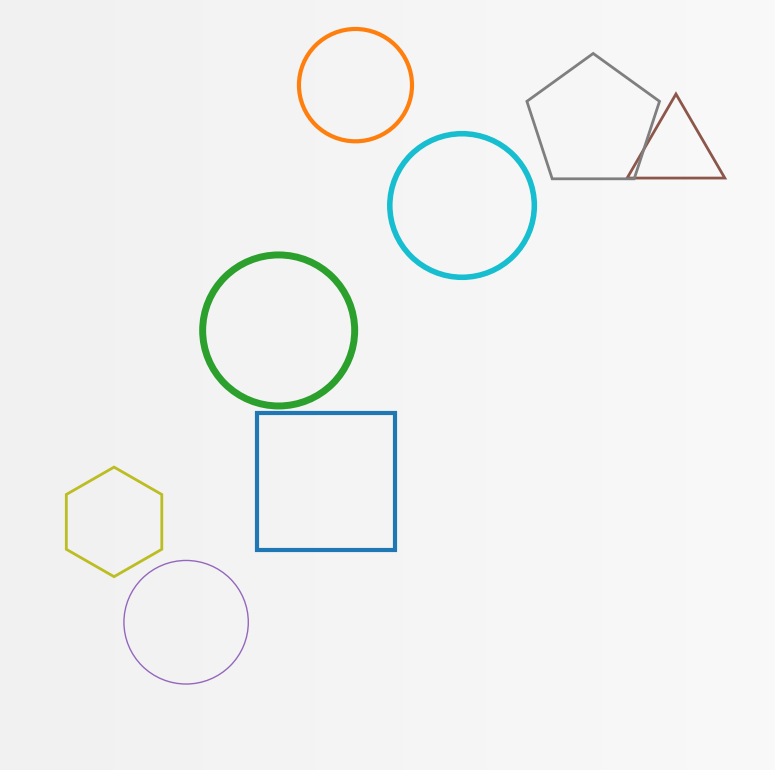[{"shape": "square", "thickness": 1.5, "radius": 0.45, "center": [0.421, 0.375]}, {"shape": "circle", "thickness": 1.5, "radius": 0.36, "center": [0.459, 0.889]}, {"shape": "circle", "thickness": 2.5, "radius": 0.49, "center": [0.36, 0.571]}, {"shape": "circle", "thickness": 0.5, "radius": 0.4, "center": [0.24, 0.192]}, {"shape": "triangle", "thickness": 1, "radius": 0.36, "center": [0.872, 0.805]}, {"shape": "pentagon", "thickness": 1, "radius": 0.45, "center": [0.765, 0.841]}, {"shape": "hexagon", "thickness": 1, "radius": 0.36, "center": [0.147, 0.322]}, {"shape": "circle", "thickness": 2, "radius": 0.47, "center": [0.596, 0.733]}]